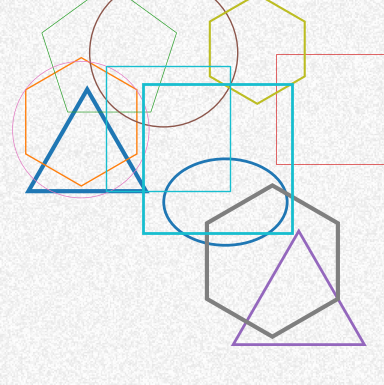[{"shape": "oval", "thickness": 2, "radius": 0.8, "center": [0.586, 0.475]}, {"shape": "triangle", "thickness": 3, "radius": 0.88, "center": [0.227, 0.592]}, {"shape": "hexagon", "thickness": 1, "radius": 0.83, "center": [0.211, 0.684]}, {"shape": "pentagon", "thickness": 0.5, "radius": 0.92, "center": [0.284, 0.858]}, {"shape": "square", "thickness": 0.5, "radius": 0.71, "center": [0.859, 0.716]}, {"shape": "triangle", "thickness": 2, "radius": 0.98, "center": [0.776, 0.203]}, {"shape": "circle", "thickness": 1, "radius": 0.96, "center": [0.425, 0.863]}, {"shape": "circle", "thickness": 0.5, "radius": 0.89, "center": [0.21, 0.663]}, {"shape": "hexagon", "thickness": 3, "radius": 0.98, "center": [0.708, 0.322]}, {"shape": "hexagon", "thickness": 1.5, "radius": 0.71, "center": [0.668, 0.873]}, {"shape": "square", "thickness": 1, "radius": 0.81, "center": [0.437, 0.667]}, {"shape": "square", "thickness": 2, "radius": 0.97, "center": [0.566, 0.589]}]